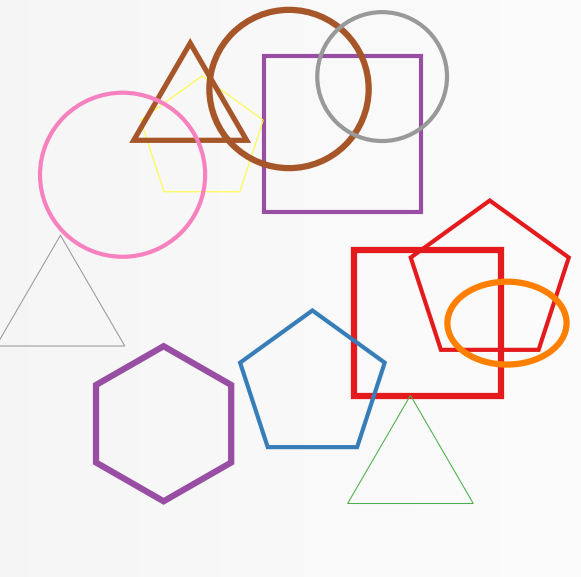[{"shape": "square", "thickness": 3, "radius": 0.63, "center": [0.736, 0.44]}, {"shape": "pentagon", "thickness": 2, "radius": 0.71, "center": [0.843, 0.509]}, {"shape": "pentagon", "thickness": 2, "radius": 0.65, "center": [0.537, 0.331]}, {"shape": "triangle", "thickness": 0.5, "radius": 0.62, "center": [0.706, 0.19]}, {"shape": "hexagon", "thickness": 3, "radius": 0.67, "center": [0.281, 0.265]}, {"shape": "square", "thickness": 2, "radius": 0.68, "center": [0.588, 0.768]}, {"shape": "oval", "thickness": 3, "radius": 0.51, "center": [0.872, 0.44]}, {"shape": "pentagon", "thickness": 0.5, "radius": 0.55, "center": [0.347, 0.757]}, {"shape": "triangle", "thickness": 2.5, "radius": 0.56, "center": [0.327, 0.812]}, {"shape": "circle", "thickness": 3, "radius": 0.69, "center": [0.497, 0.845]}, {"shape": "circle", "thickness": 2, "radius": 0.71, "center": [0.211, 0.697]}, {"shape": "circle", "thickness": 2, "radius": 0.56, "center": [0.657, 0.867]}, {"shape": "triangle", "thickness": 0.5, "radius": 0.64, "center": [0.104, 0.464]}]